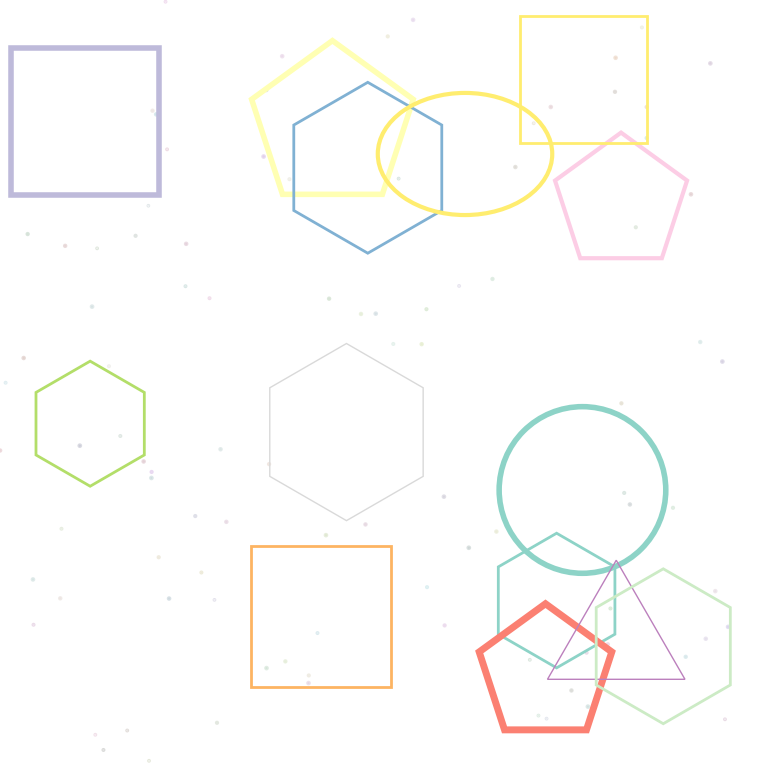[{"shape": "circle", "thickness": 2, "radius": 0.54, "center": [0.756, 0.364]}, {"shape": "hexagon", "thickness": 1, "radius": 0.44, "center": [0.723, 0.22]}, {"shape": "pentagon", "thickness": 2, "radius": 0.55, "center": [0.432, 0.837]}, {"shape": "square", "thickness": 2, "radius": 0.48, "center": [0.11, 0.842]}, {"shape": "pentagon", "thickness": 2.5, "radius": 0.45, "center": [0.708, 0.125]}, {"shape": "hexagon", "thickness": 1, "radius": 0.55, "center": [0.478, 0.782]}, {"shape": "square", "thickness": 1, "radius": 0.46, "center": [0.417, 0.199]}, {"shape": "hexagon", "thickness": 1, "radius": 0.41, "center": [0.117, 0.45]}, {"shape": "pentagon", "thickness": 1.5, "radius": 0.45, "center": [0.807, 0.738]}, {"shape": "hexagon", "thickness": 0.5, "radius": 0.58, "center": [0.45, 0.439]}, {"shape": "triangle", "thickness": 0.5, "radius": 0.52, "center": [0.8, 0.169]}, {"shape": "hexagon", "thickness": 1, "radius": 0.5, "center": [0.861, 0.161]}, {"shape": "oval", "thickness": 1.5, "radius": 0.57, "center": [0.604, 0.8]}, {"shape": "square", "thickness": 1, "radius": 0.41, "center": [0.758, 0.896]}]